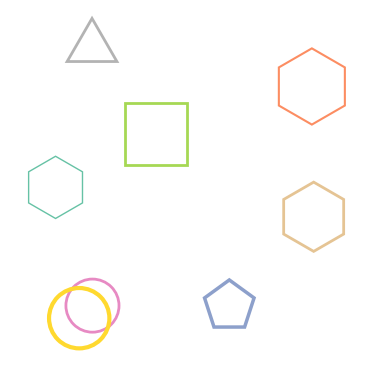[{"shape": "hexagon", "thickness": 1, "radius": 0.4, "center": [0.144, 0.513]}, {"shape": "hexagon", "thickness": 1.5, "radius": 0.49, "center": [0.81, 0.775]}, {"shape": "pentagon", "thickness": 2.5, "radius": 0.34, "center": [0.596, 0.205]}, {"shape": "circle", "thickness": 2, "radius": 0.34, "center": [0.24, 0.206]}, {"shape": "square", "thickness": 2, "radius": 0.4, "center": [0.406, 0.652]}, {"shape": "circle", "thickness": 3, "radius": 0.39, "center": [0.206, 0.174]}, {"shape": "hexagon", "thickness": 2, "radius": 0.45, "center": [0.815, 0.437]}, {"shape": "triangle", "thickness": 2, "radius": 0.37, "center": [0.239, 0.878]}]